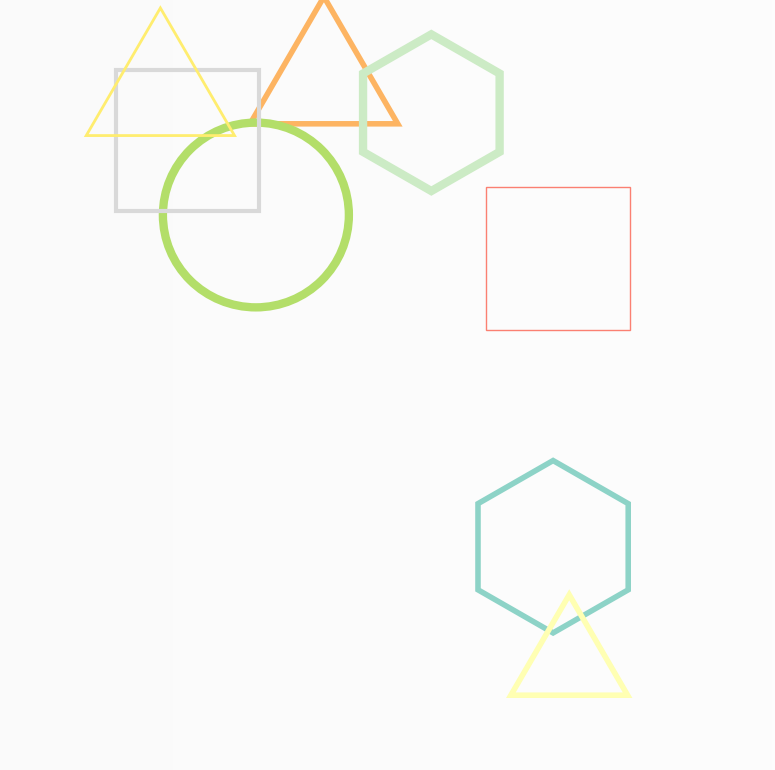[{"shape": "hexagon", "thickness": 2, "radius": 0.56, "center": [0.714, 0.29]}, {"shape": "triangle", "thickness": 2, "radius": 0.43, "center": [0.734, 0.141]}, {"shape": "square", "thickness": 0.5, "radius": 0.47, "center": [0.72, 0.664]}, {"shape": "triangle", "thickness": 2, "radius": 0.55, "center": [0.418, 0.894]}, {"shape": "circle", "thickness": 3, "radius": 0.6, "center": [0.33, 0.721]}, {"shape": "square", "thickness": 1.5, "radius": 0.46, "center": [0.242, 0.818]}, {"shape": "hexagon", "thickness": 3, "radius": 0.51, "center": [0.557, 0.854]}, {"shape": "triangle", "thickness": 1, "radius": 0.55, "center": [0.207, 0.879]}]